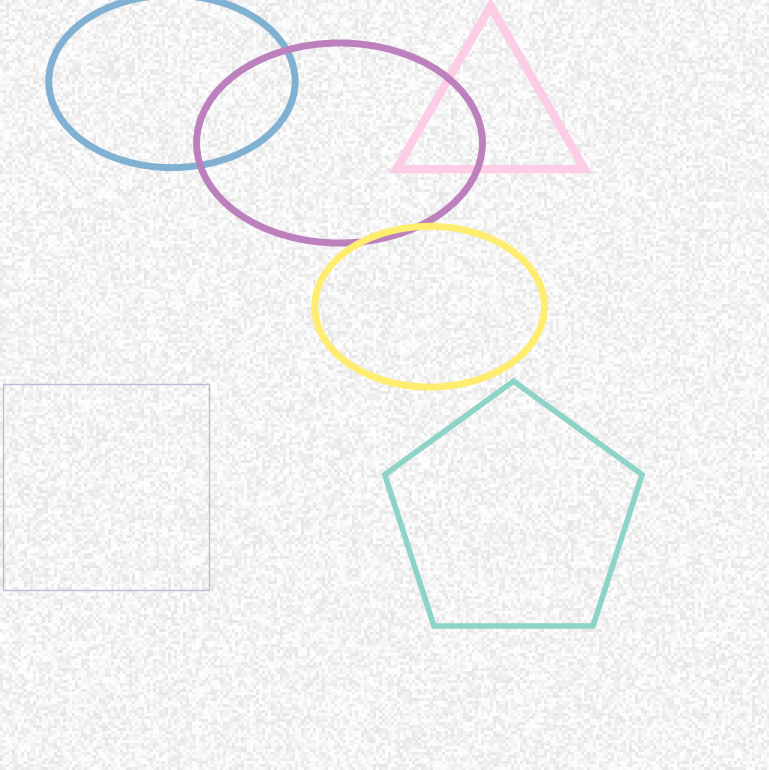[{"shape": "pentagon", "thickness": 2, "radius": 0.88, "center": [0.667, 0.329]}, {"shape": "square", "thickness": 0.5, "radius": 0.67, "center": [0.138, 0.367]}, {"shape": "oval", "thickness": 2.5, "radius": 0.8, "center": [0.223, 0.894]}, {"shape": "triangle", "thickness": 3, "radius": 0.71, "center": [0.637, 0.851]}, {"shape": "oval", "thickness": 2.5, "radius": 0.93, "center": [0.441, 0.814]}, {"shape": "oval", "thickness": 2.5, "radius": 0.75, "center": [0.558, 0.602]}]